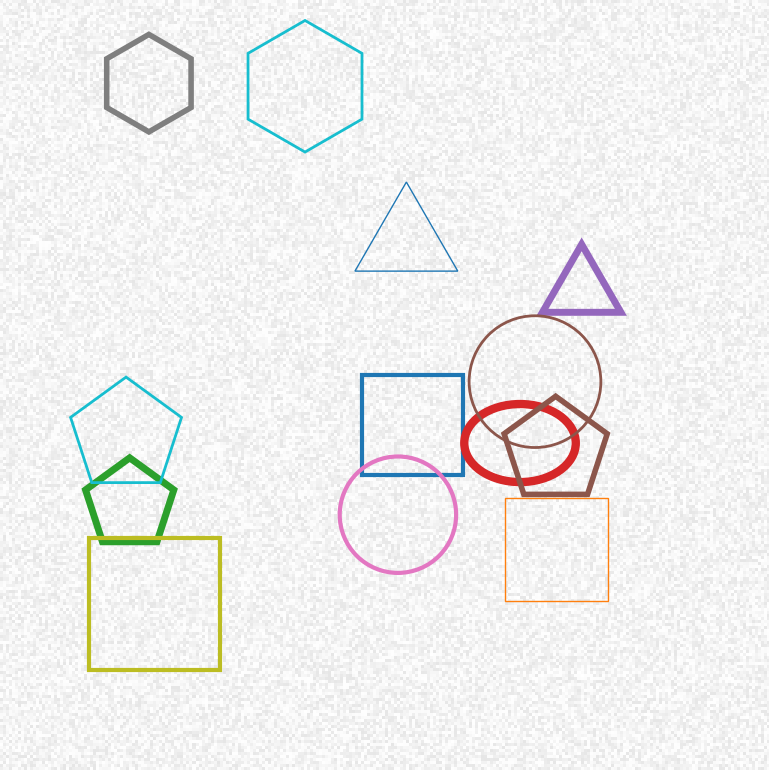[{"shape": "square", "thickness": 1.5, "radius": 0.33, "center": [0.536, 0.448]}, {"shape": "triangle", "thickness": 0.5, "radius": 0.39, "center": [0.528, 0.686]}, {"shape": "square", "thickness": 0.5, "radius": 0.33, "center": [0.723, 0.286]}, {"shape": "pentagon", "thickness": 2.5, "radius": 0.3, "center": [0.168, 0.345]}, {"shape": "oval", "thickness": 3, "radius": 0.36, "center": [0.675, 0.425]}, {"shape": "triangle", "thickness": 2.5, "radius": 0.29, "center": [0.755, 0.624]}, {"shape": "circle", "thickness": 1, "radius": 0.43, "center": [0.695, 0.504]}, {"shape": "pentagon", "thickness": 2, "radius": 0.35, "center": [0.722, 0.415]}, {"shape": "circle", "thickness": 1.5, "radius": 0.38, "center": [0.517, 0.332]}, {"shape": "hexagon", "thickness": 2, "radius": 0.32, "center": [0.193, 0.892]}, {"shape": "square", "thickness": 1.5, "radius": 0.43, "center": [0.201, 0.216]}, {"shape": "hexagon", "thickness": 1, "radius": 0.43, "center": [0.396, 0.888]}, {"shape": "pentagon", "thickness": 1, "radius": 0.38, "center": [0.164, 0.435]}]